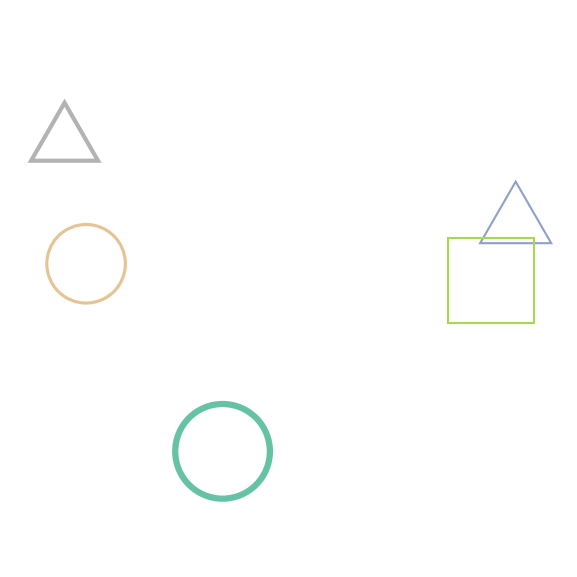[{"shape": "circle", "thickness": 3, "radius": 0.41, "center": [0.385, 0.218]}, {"shape": "triangle", "thickness": 1, "radius": 0.36, "center": [0.893, 0.614]}, {"shape": "square", "thickness": 1, "radius": 0.37, "center": [0.85, 0.514]}, {"shape": "circle", "thickness": 1.5, "radius": 0.34, "center": [0.149, 0.542]}, {"shape": "triangle", "thickness": 2, "radius": 0.33, "center": [0.112, 0.754]}]